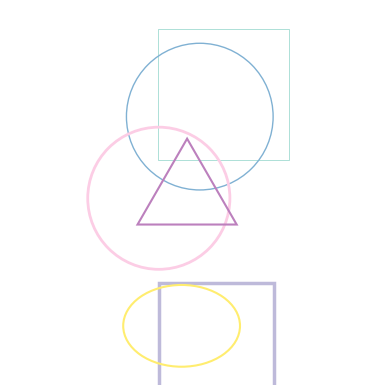[{"shape": "square", "thickness": 0.5, "radius": 0.85, "center": [0.581, 0.755]}, {"shape": "square", "thickness": 2.5, "radius": 0.74, "center": [0.562, 0.116]}, {"shape": "circle", "thickness": 1, "radius": 0.95, "center": [0.519, 0.697]}, {"shape": "circle", "thickness": 2, "radius": 0.92, "center": [0.412, 0.485]}, {"shape": "triangle", "thickness": 1.5, "radius": 0.74, "center": [0.486, 0.491]}, {"shape": "oval", "thickness": 1.5, "radius": 0.76, "center": [0.472, 0.154]}]